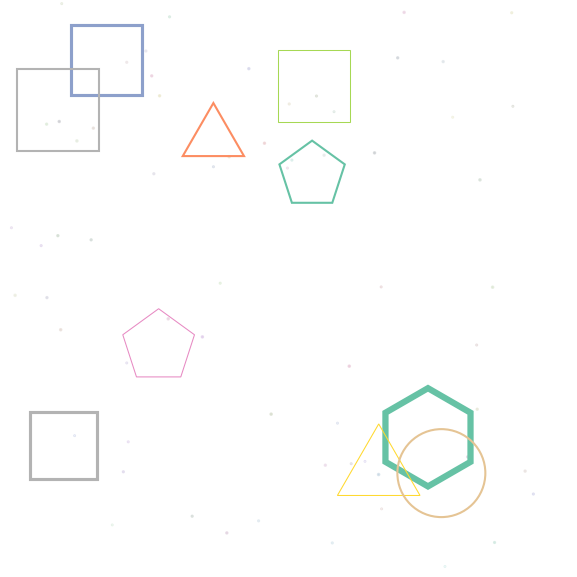[{"shape": "hexagon", "thickness": 3, "radius": 0.43, "center": [0.741, 0.242]}, {"shape": "pentagon", "thickness": 1, "radius": 0.3, "center": [0.54, 0.696]}, {"shape": "triangle", "thickness": 1, "radius": 0.31, "center": [0.369, 0.759]}, {"shape": "square", "thickness": 1.5, "radius": 0.3, "center": [0.184, 0.895]}, {"shape": "pentagon", "thickness": 0.5, "radius": 0.33, "center": [0.275, 0.399]}, {"shape": "square", "thickness": 0.5, "radius": 0.31, "center": [0.544, 0.85]}, {"shape": "triangle", "thickness": 0.5, "radius": 0.41, "center": [0.656, 0.182]}, {"shape": "circle", "thickness": 1, "radius": 0.38, "center": [0.764, 0.18]}, {"shape": "square", "thickness": 1, "radius": 0.35, "center": [0.1, 0.808]}, {"shape": "square", "thickness": 1.5, "radius": 0.29, "center": [0.111, 0.228]}]